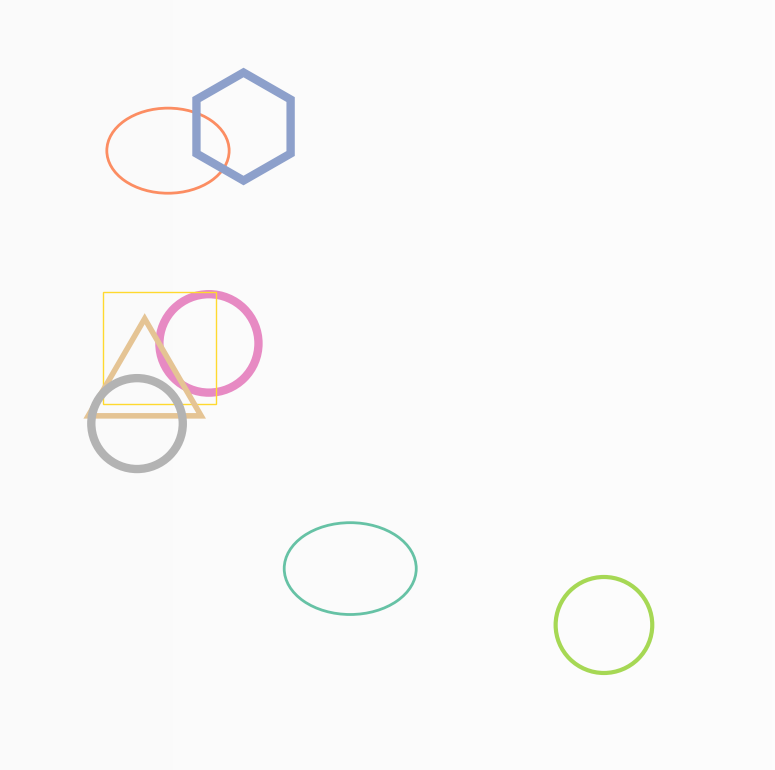[{"shape": "oval", "thickness": 1, "radius": 0.43, "center": [0.452, 0.262]}, {"shape": "oval", "thickness": 1, "radius": 0.39, "center": [0.217, 0.804]}, {"shape": "hexagon", "thickness": 3, "radius": 0.35, "center": [0.314, 0.836]}, {"shape": "circle", "thickness": 3, "radius": 0.32, "center": [0.27, 0.554]}, {"shape": "circle", "thickness": 1.5, "radius": 0.31, "center": [0.779, 0.188]}, {"shape": "square", "thickness": 0.5, "radius": 0.36, "center": [0.205, 0.548]}, {"shape": "triangle", "thickness": 2, "radius": 0.42, "center": [0.187, 0.502]}, {"shape": "circle", "thickness": 3, "radius": 0.3, "center": [0.177, 0.45]}]